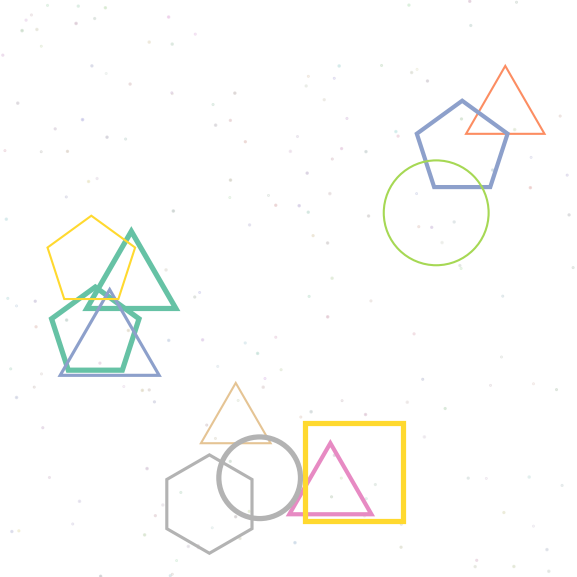[{"shape": "pentagon", "thickness": 2.5, "radius": 0.4, "center": [0.165, 0.423]}, {"shape": "triangle", "thickness": 2.5, "radius": 0.45, "center": [0.227, 0.509]}, {"shape": "triangle", "thickness": 1, "radius": 0.39, "center": [0.875, 0.807]}, {"shape": "triangle", "thickness": 1.5, "radius": 0.49, "center": [0.19, 0.399]}, {"shape": "pentagon", "thickness": 2, "radius": 0.41, "center": [0.8, 0.742]}, {"shape": "triangle", "thickness": 2, "radius": 0.41, "center": [0.572, 0.15]}, {"shape": "circle", "thickness": 1, "radius": 0.45, "center": [0.755, 0.631]}, {"shape": "square", "thickness": 2.5, "radius": 0.42, "center": [0.613, 0.182]}, {"shape": "pentagon", "thickness": 1, "radius": 0.4, "center": [0.158, 0.546]}, {"shape": "triangle", "thickness": 1, "radius": 0.35, "center": [0.408, 0.266]}, {"shape": "circle", "thickness": 2.5, "radius": 0.35, "center": [0.45, 0.172]}, {"shape": "hexagon", "thickness": 1.5, "radius": 0.43, "center": [0.363, 0.126]}]